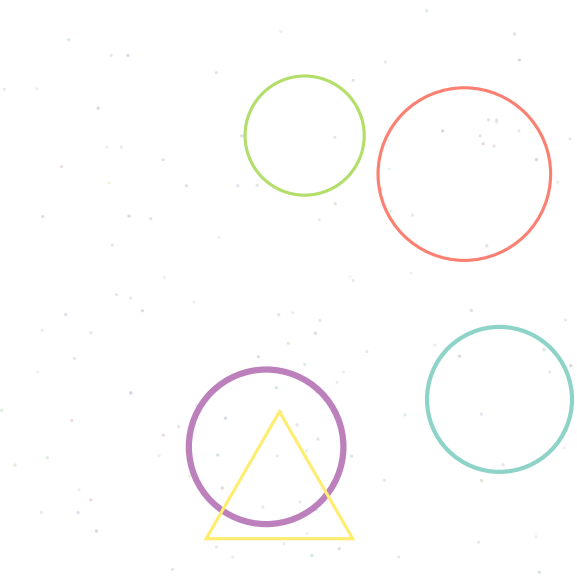[{"shape": "circle", "thickness": 2, "radius": 0.63, "center": [0.865, 0.308]}, {"shape": "circle", "thickness": 1.5, "radius": 0.75, "center": [0.804, 0.698]}, {"shape": "circle", "thickness": 1.5, "radius": 0.52, "center": [0.527, 0.764]}, {"shape": "circle", "thickness": 3, "radius": 0.67, "center": [0.461, 0.225]}, {"shape": "triangle", "thickness": 1.5, "radius": 0.73, "center": [0.484, 0.14]}]